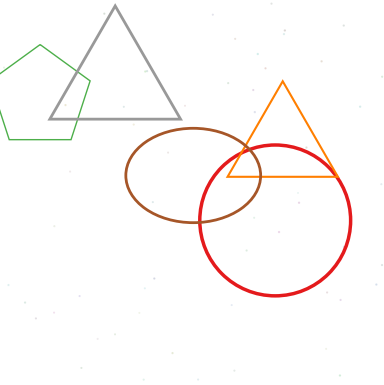[{"shape": "circle", "thickness": 2.5, "radius": 0.98, "center": [0.715, 0.427]}, {"shape": "pentagon", "thickness": 1, "radius": 0.68, "center": [0.104, 0.748]}, {"shape": "triangle", "thickness": 1.5, "radius": 0.83, "center": [0.734, 0.623]}, {"shape": "oval", "thickness": 2, "radius": 0.88, "center": [0.502, 0.544]}, {"shape": "triangle", "thickness": 2, "radius": 0.98, "center": [0.299, 0.789]}]